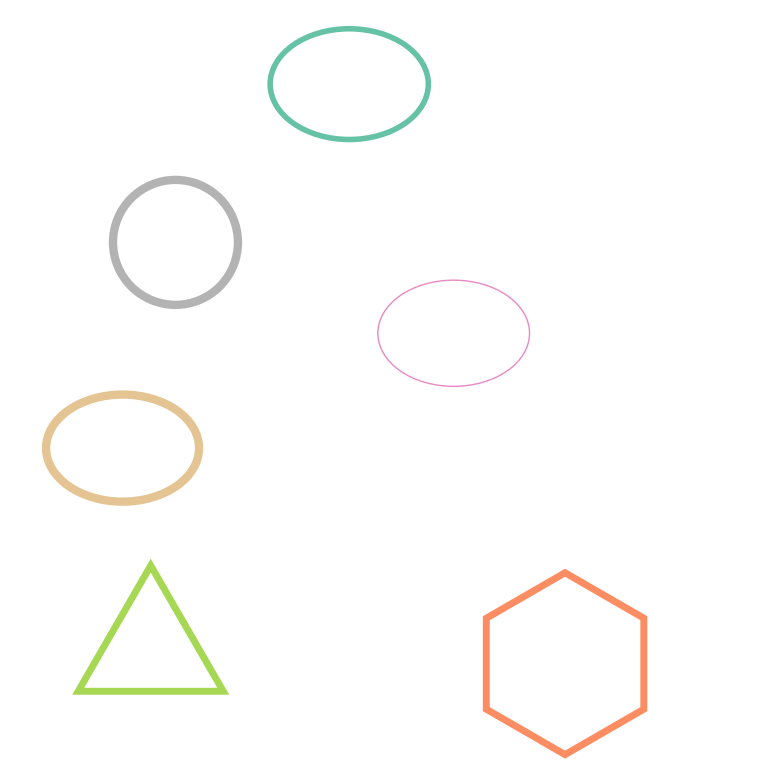[{"shape": "oval", "thickness": 2, "radius": 0.51, "center": [0.454, 0.891]}, {"shape": "hexagon", "thickness": 2.5, "radius": 0.59, "center": [0.734, 0.138]}, {"shape": "oval", "thickness": 0.5, "radius": 0.49, "center": [0.589, 0.567]}, {"shape": "triangle", "thickness": 2.5, "radius": 0.54, "center": [0.196, 0.157]}, {"shape": "oval", "thickness": 3, "radius": 0.5, "center": [0.159, 0.418]}, {"shape": "circle", "thickness": 3, "radius": 0.41, "center": [0.228, 0.685]}]